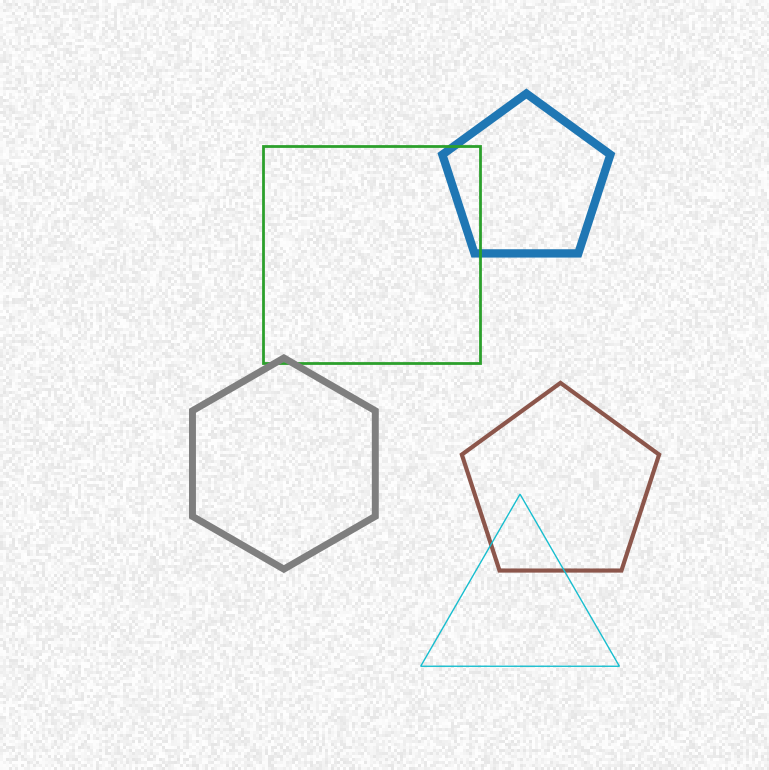[{"shape": "pentagon", "thickness": 3, "radius": 0.57, "center": [0.684, 0.764]}, {"shape": "square", "thickness": 1, "radius": 0.7, "center": [0.483, 0.67]}, {"shape": "pentagon", "thickness": 1.5, "radius": 0.67, "center": [0.728, 0.368]}, {"shape": "hexagon", "thickness": 2.5, "radius": 0.69, "center": [0.369, 0.398]}, {"shape": "triangle", "thickness": 0.5, "radius": 0.74, "center": [0.675, 0.209]}]